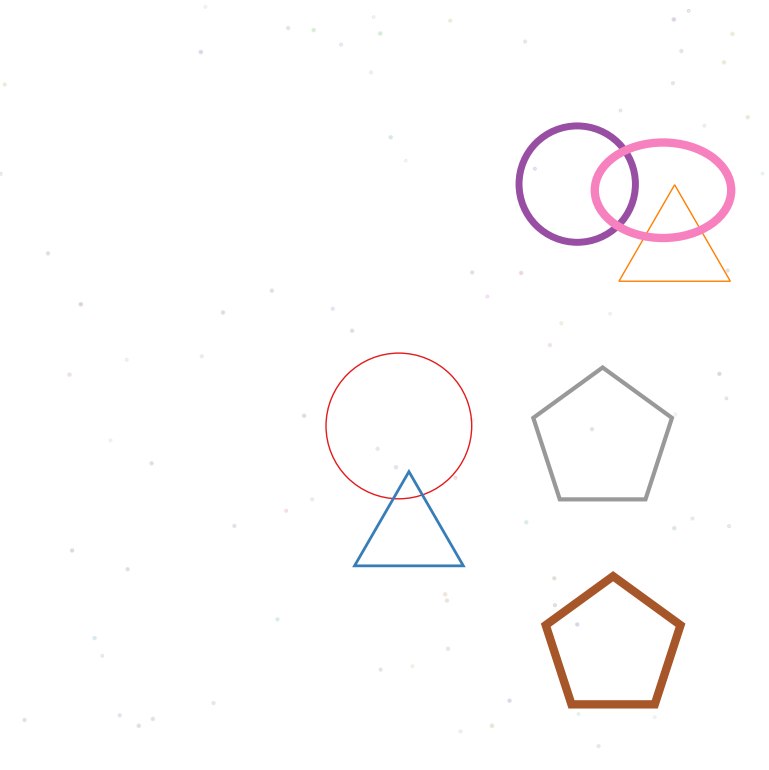[{"shape": "circle", "thickness": 0.5, "radius": 0.47, "center": [0.518, 0.447]}, {"shape": "triangle", "thickness": 1, "radius": 0.41, "center": [0.531, 0.306]}, {"shape": "circle", "thickness": 2.5, "radius": 0.38, "center": [0.75, 0.761]}, {"shape": "triangle", "thickness": 0.5, "radius": 0.42, "center": [0.876, 0.677]}, {"shape": "pentagon", "thickness": 3, "radius": 0.46, "center": [0.796, 0.16]}, {"shape": "oval", "thickness": 3, "radius": 0.44, "center": [0.861, 0.753]}, {"shape": "pentagon", "thickness": 1.5, "radius": 0.47, "center": [0.783, 0.428]}]